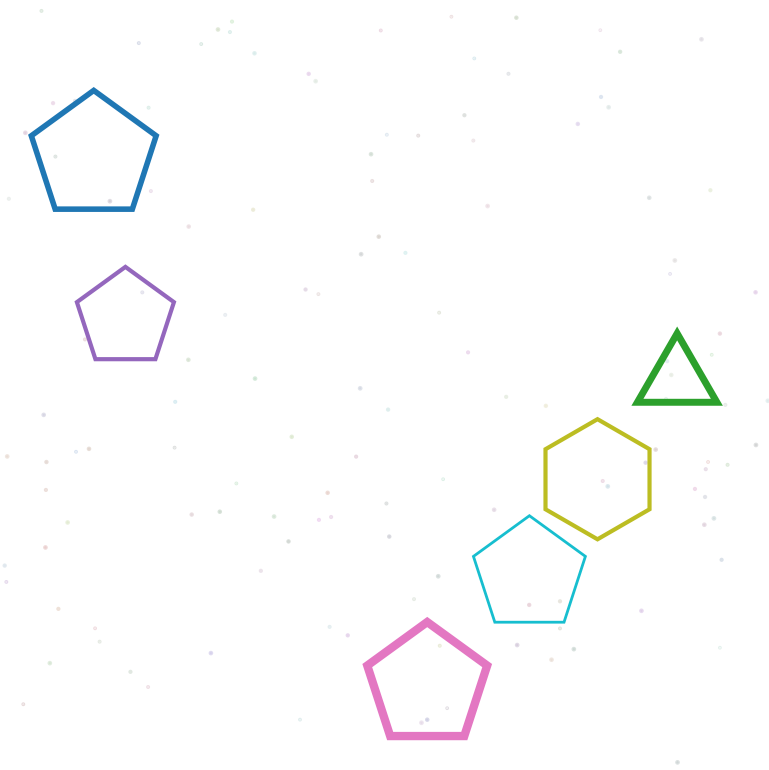[{"shape": "pentagon", "thickness": 2, "radius": 0.43, "center": [0.122, 0.797]}, {"shape": "triangle", "thickness": 2.5, "radius": 0.3, "center": [0.879, 0.507]}, {"shape": "pentagon", "thickness": 1.5, "radius": 0.33, "center": [0.163, 0.587]}, {"shape": "pentagon", "thickness": 3, "radius": 0.41, "center": [0.555, 0.11]}, {"shape": "hexagon", "thickness": 1.5, "radius": 0.39, "center": [0.776, 0.378]}, {"shape": "pentagon", "thickness": 1, "radius": 0.38, "center": [0.688, 0.254]}]